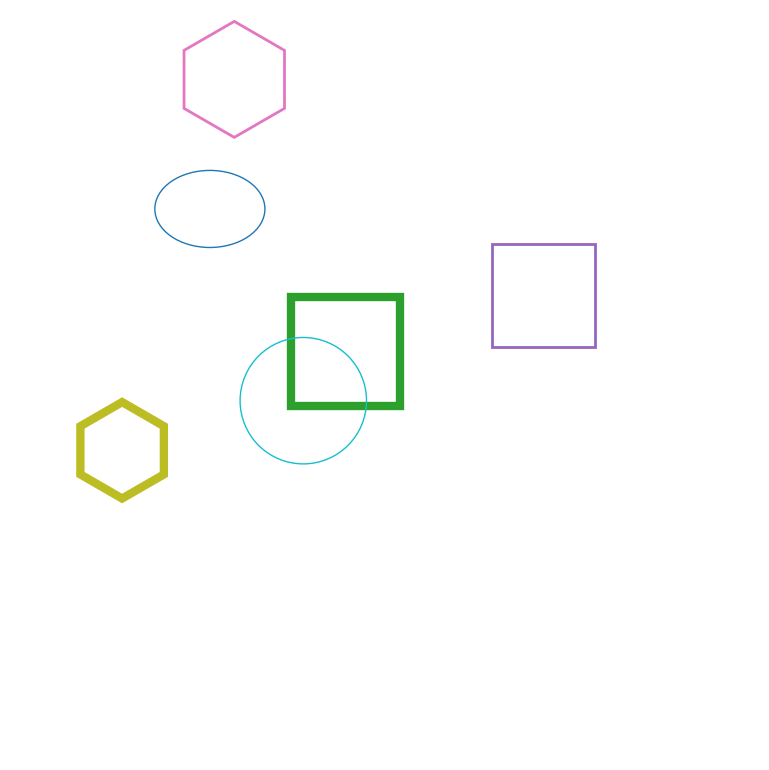[{"shape": "oval", "thickness": 0.5, "radius": 0.36, "center": [0.273, 0.729]}, {"shape": "square", "thickness": 3, "radius": 0.35, "center": [0.448, 0.543]}, {"shape": "square", "thickness": 1, "radius": 0.34, "center": [0.706, 0.617]}, {"shape": "hexagon", "thickness": 1, "radius": 0.38, "center": [0.304, 0.897]}, {"shape": "hexagon", "thickness": 3, "radius": 0.31, "center": [0.159, 0.415]}, {"shape": "circle", "thickness": 0.5, "radius": 0.41, "center": [0.394, 0.48]}]